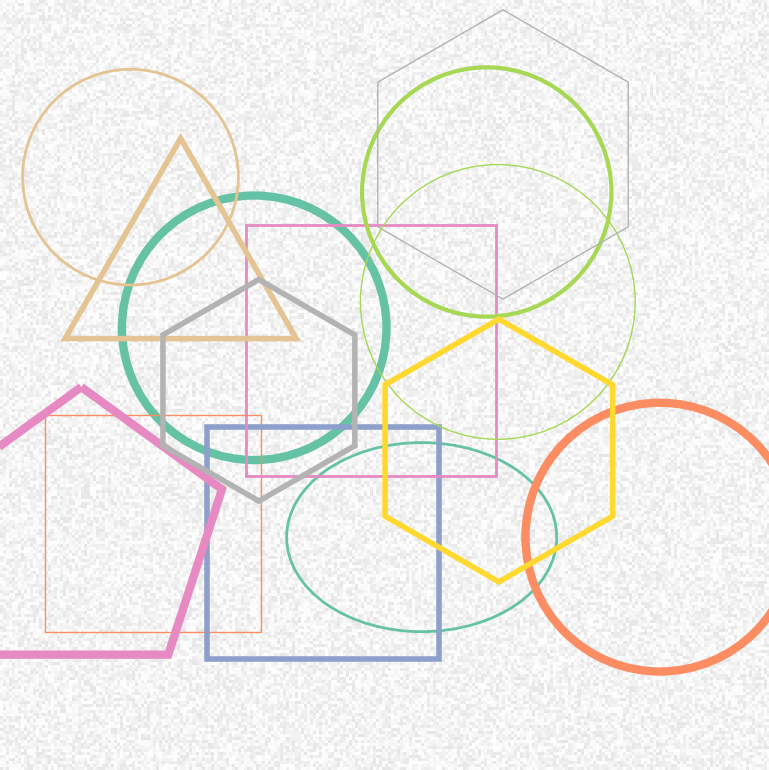[{"shape": "oval", "thickness": 1, "radius": 0.88, "center": [0.548, 0.302]}, {"shape": "circle", "thickness": 3, "radius": 0.86, "center": [0.33, 0.574]}, {"shape": "square", "thickness": 0.5, "radius": 0.7, "center": [0.199, 0.32]}, {"shape": "circle", "thickness": 3, "radius": 0.87, "center": [0.857, 0.302]}, {"shape": "square", "thickness": 2, "radius": 0.75, "center": [0.419, 0.295]}, {"shape": "pentagon", "thickness": 3, "radius": 0.96, "center": [0.106, 0.305]}, {"shape": "square", "thickness": 1, "radius": 0.81, "center": [0.482, 0.545]}, {"shape": "circle", "thickness": 1.5, "radius": 0.81, "center": [0.632, 0.751]}, {"shape": "circle", "thickness": 0.5, "radius": 0.89, "center": [0.646, 0.608]}, {"shape": "hexagon", "thickness": 2, "radius": 0.85, "center": [0.648, 0.415]}, {"shape": "circle", "thickness": 1, "radius": 0.7, "center": [0.169, 0.77]}, {"shape": "triangle", "thickness": 2, "radius": 0.87, "center": [0.235, 0.647]}, {"shape": "hexagon", "thickness": 0.5, "radius": 0.94, "center": [0.653, 0.799]}, {"shape": "hexagon", "thickness": 2, "radius": 0.72, "center": [0.336, 0.493]}]